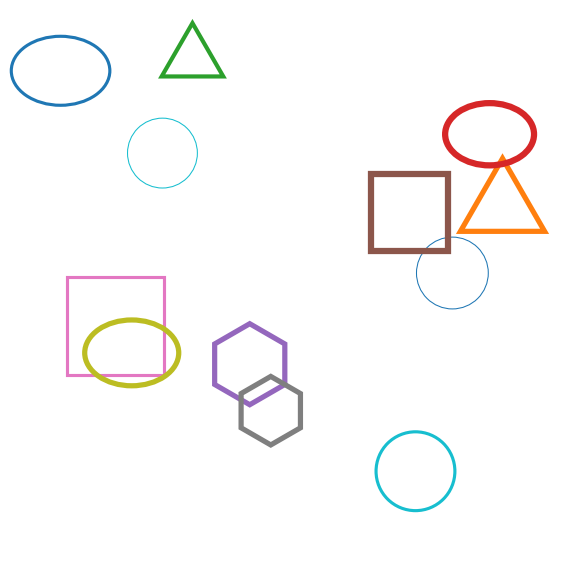[{"shape": "oval", "thickness": 1.5, "radius": 0.43, "center": [0.105, 0.877]}, {"shape": "circle", "thickness": 0.5, "radius": 0.31, "center": [0.783, 0.526]}, {"shape": "triangle", "thickness": 2.5, "radius": 0.42, "center": [0.87, 0.641]}, {"shape": "triangle", "thickness": 2, "radius": 0.31, "center": [0.333, 0.898]}, {"shape": "oval", "thickness": 3, "radius": 0.38, "center": [0.848, 0.767]}, {"shape": "hexagon", "thickness": 2.5, "radius": 0.35, "center": [0.432, 0.368]}, {"shape": "square", "thickness": 3, "radius": 0.33, "center": [0.709, 0.632]}, {"shape": "square", "thickness": 1.5, "radius": 0.42, "center": [0.2, 0.435]}, {"shape": "hexagon", "thickness": 2.5, "radius": 0.3, "center": [0.469, 0.288]}, {"shape": "oval", "thickness": 2.5, "radius": 0.41, "center": [0.228, 0.388]}, {"shape": "circle", "thickness": 0.5, "radius": 0.3, "center": [0.281, 0.734]}, {"shape": "circle", "thickness": 1.5, "radius": 0.34, "center": [0.719, 0.183]}]